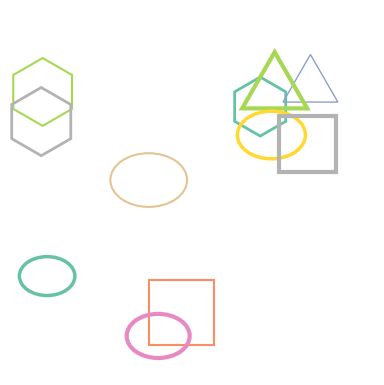[{"shape": "hexagon", "thickness": 2, "radius": 0.38, "center": [0.676, 0.723]}, {"shape": "oval", "thickness": 2.5, "radius": 0.36, "center": [0.122, 0.283]}, {"shape": "square", "thickness": 1.5, "radius": 0.42, "center": [0.473, 0.187]}, {"shape": "triangle", "thickness": 1, "radius": 0.41, "center": [0.806, 0.776]}, {"shape": "oval", "thickness": 3, "radius": 0.41, "center": [0.411, 0.127]}, {"shape": "triangle", "thickness": 3, "radius": 0.49, "center": [0.713, 0.767]}, {"shape": "hexagon", "thickness": 1.5, "radius": 0.44, "center": [0.111, 0.761]}, {"shape": "oval", "thickness": 2.5, "radius": 0.44, "center": [0.705, 0.649]}, {"shape": "oval", "thickness": 1.5, "radius": 0.5, "center": [0.386, 0.532]}, {"shape": "square", "thickness": 3, "radius": 0.37, "center": [0.798, 0.625]}, {"shape": "hexagon", "thickness": 2, "radius": 0.44, "center": [0.107, 0.684]}]